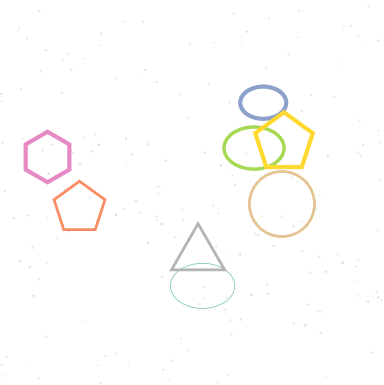[{"shape": "oval", "thickness": 0.5, "radius": 0.42, "center": [0.526, 0.258]}, {"shape": "pentagon", "thickness": 2, "radius": 0.35, "center": [0.206, 0.46]}, {"shape": "oval", "thickness": 3, "radius": 0.3, "center": [0.684, 0.733]}, {"shape": "hexagon", "thickness": 3, "radius": 0.33, "center": [0.123, 0.592]}, {"shape": "oval", "thickness": 2.5, "radius": 0.39, "center": [0.66, 0.615]}, {"shape": "pentagon", "thickness": 3, "radius": 0.39, "center": [0.738, 0.63]}, {"shape": "circle", "thickness": 2, "radius": 0.42, "center": [0.732, 0.47]}, {"shape": "triangle", "thickness": 2, "radius": 0.4, "center": [0.515, 0.339]}]